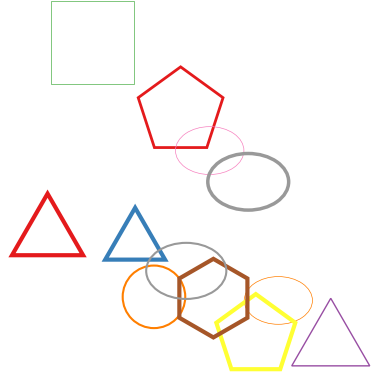[{"shape": "triangle", "thickness": 3, "radius": 0.53, "center": [0.124, 0.39]}, {"shape": "pentagon", "thickness": 2, "radius": 0.58, "center": [0.469, 0.71]}, {"shape": "triangle", "thickness": 3, "radius": 0.45, "center": [0.351, 0.371]}, {"shape": "square", "thickness": 0.5, "radius": 0.54, "center": [0.24, 0.891]}, {"shape": "triangle", "thickness": 1, "radius": 0.58, "center": [0.859, 0.108]}, {"shape": "circle", "thickness": 1.5, "radius": 0.41, "center": [0.4, 0.229]}, {"shape": "oval", "thickness": 0.5, "radius": 0.44, "center": [0.723, 0.22]}, {"shape": "pentagon", "thickness": 3, "radius": 0.54, "center": [0.664, 0.128]}, {"shape": "hexagon", "thickness": 3, "radius": 0.51, "center": [0.554, 0.226]}, {"shape": "oval", "thickness": 0.5, "radius": 0.44, "center": [0.545, 0.609]}, {"shape": "oval", "thickness": 1.5, "radius": 0.52, "center": [0.484, 0.296]}, {"shape": "oval", "thickness": 2.5, "radius": 0.53, "center": [0.645, 0.528]}]